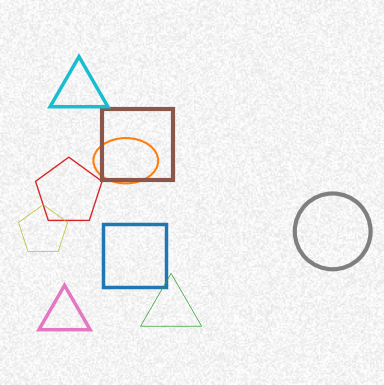[{"shape": "square", "thickness": 2.5, "radius": 0.41, "center": [0.35, 0.337]}, {"shape": "oval", "thickness": 1.5, "radius": 0.42, "center": [0.327, 0.583]}, {"shape": "triangle", "thickness": 0.5, "radius": 0.46, "center": [0.444, 0.198]}, {"shape": "pentagon", "thickness": 1, "radius": 0.45, "center": [0.179, 0.501]}, {"shape": "square", "thickness": 3, "radius": 0.46, "center": [0.357, 0.624]}, {"shape": "triangle", "thickness": 2.5, "radius": 0.38, "center": [0.168, 0.182]}, {"shape": "circle", "thickness": 3, "radius": 0.49, "center": [0.864, 0.399]}, {"shape": "pentagon", "thickness": 0.5, "radius": 0.33, "center": [0.112, 0.401]}, {"shape": "triangle", "thickness": 2.5, "radius": 0.43, "center": [0.205, 0.766]}]